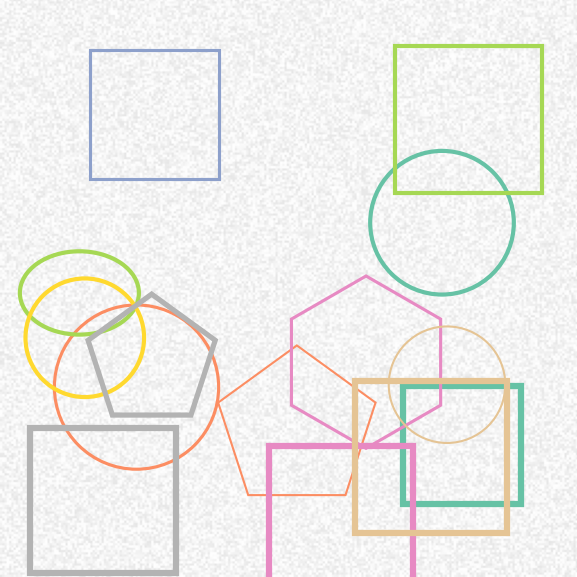[{"shape": "square", "thickness": 3, "radius": 0.51, "center": [0.801, 0.229]}, {"shape": "circle", "thickness": 2, "radius": 0.62, "center": [0.765, 0.613]}, {"shape": "pentagon", "thickness": 1, "radius": 0.72, "center": [0.514, 0.258]}, {"shape": "circle", "thickness": 1.5, "radius": 0.71, "center": [0.236, 0.329]}, {"shape": "square", "thickness": 1.5, "radius": 0.56, "center": [0.268, 0.801]}, {"shape": "hexagon", "thickness": 1.5, "radius": 0.75, "center": [0.634, 0.372]}, {"shape": "square", "thickness": 3, "radius": 0.62, "center": [0.591, 0.103]}, {"shape": "square", "thickness": 2, "radius": 0.64, "center": [0.812, 0.792]}, {"shape": "oval", "thickness": 2, "radius": 0.52, "center": [0.137, 0.492]}, {"shape": "circle", "thickness": 2, "radius": 0.51, "center": [0.147, 0.414]}, {"shape": "square", "thickness": 3, "radius": 0.66, "center": [0.746, 0.208]}, {"shape": "circle", "thickness": 1, "radius": 0.5, "center": [0.774, 0.333]}, {"shape": "square", "thickness": 3, "radius": 0.63, "center": [0.178, 0.133]}, {"shape": "pentagon", "thickness": 2.5, "radius": 0.58, "center": [0.263, 0.374]}]